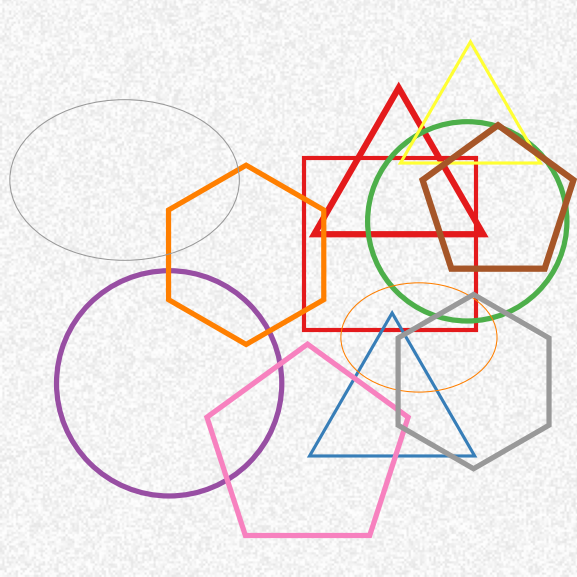[{"shape": "triangle", "thickness": 3, "radius": 0.84, "center": [0.69, 0.678]}, {"shape": "square", "thickness": 2, "radius": 0.75, "center": [0.675, 0.577]}, {"shape": "triangle", "thickness": 1.5, "radius": 0.83, "center": [0.679, 0.292]}, {"shape": "circle", "thickness": 2.5, "radius": 0.86, "center": [0.809, 0.616]}, {"shape": "circle", "thickness": 2.5, "radius": 0.98, "center": [0.293, 0.335]}, {"shape": "hexagon", "thickness": 2.5, "radius": 0.78, "center": [0.426, 0.558]}, {"shape": "oval", "thickness": 0.5, "radius": 0.68, "center": [0.725, 0.415]}, {"shape": "triangle", "thickness": 1.5, "radius": 0.7, "center": [0.815, 0.787]}, {"shape": "pentagon", "thickness": 3, "radius": 0.69, "center": [0.862, 0.645]}, {"shape": "pentagon", "thickness": 2.5, "radius": 0.92, "center": [0.533, 0.22]}, {"shape": "hexagon", "thickness": 2.5, "radius": 0.75, "center": [0.82, 0.338]}, {"shape": "oval", "thickness": 0.5, "radius": 0.99, "center": [0.216, 0.687]}]